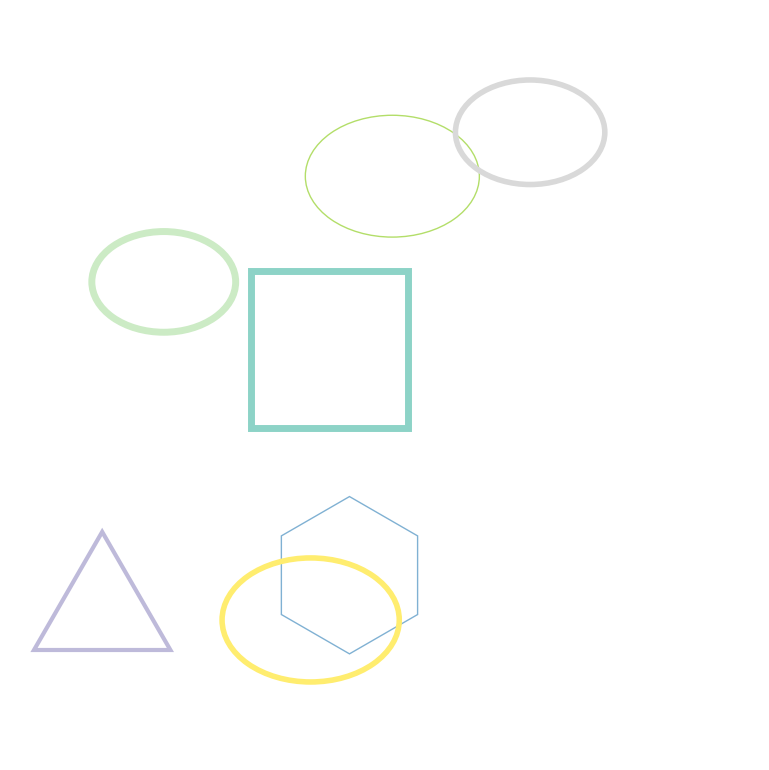[{"shape": "square", "thickness": 2.5, "radius": 0.51, "center": [0.428, 0.547]}, {"shape": "triangle", "thickness": 1.5, "radius": 0.51, "center": [0.133, 0.207]}, {"shape": "hexagon", "thickness": 0.5, "radius": 0.51, "center": [0.454, 0.253]}, {"shape": "oval", "thickness": 0.5, "radius": 0.57, "center": [0.51, 0.771]}, {"shape": "oval", "thickness": 2, "radius": 0.48, "center": [0.688, 0.828]}, {"shape": "oval", "thickness": 2.5, "radius": 0.47, "center": [0.213, 0.634]}, {"shape": "oval", "thickness": 2, "radius": 0.58, "center": [0.403, 0.195]}]